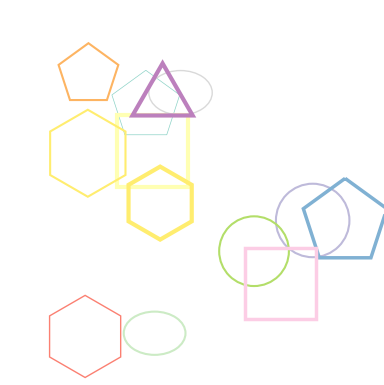[{"shape": "pentagon", "thickness": 0.5, "radius": 0.46, "center": [0.379, 0.725]}, {"shape": "square", "thickness": 3, "radius": 0.47, "center": [0.396, 0.607]}, {"shape": "circle", "thickness": 1.5, "radius": 0.48, "center": [0.812, 0.427]}, {"shape": "hexagon", "thickness": 1, "radius": 0.53, "center": [0.221, 0.126]}, {"shape": "pentagon", "thickness": 2.5, "radius": 0.57, "center": [0.896, 0.423]}, {"shape": "pentagon", "thickness": 1.5, "radius": 0.41, "center": [0.23, 0.806]}, {"shape": "circle", "thickness": 1.5, "radius": 0.45, "center": [0.66, 0.348]}, {"shape": "square", "thickness": 2.5, "radius": 0.46, "center": [0.728, 0.263]}, {"shape": "oval", "thickness": 1, "radius": 0.41, "center": [0.469, 0.759]}, {"shape": "triangle", "thickness": 3, "radius": 0.45, "center": [0.422, 0.745]}, {"shape": "oval", "thickness": 1.5, "radius": 0.4, "center": [0.402, 0.134]}, {"shape": "hexagon", "thickness": 3, "radius": 0.47, "center": [0.416, 0.472]}, {"shape": "hexagon", "thickness": 1.5, "radius": 0.56, "center": [0.228, 0.602]}]